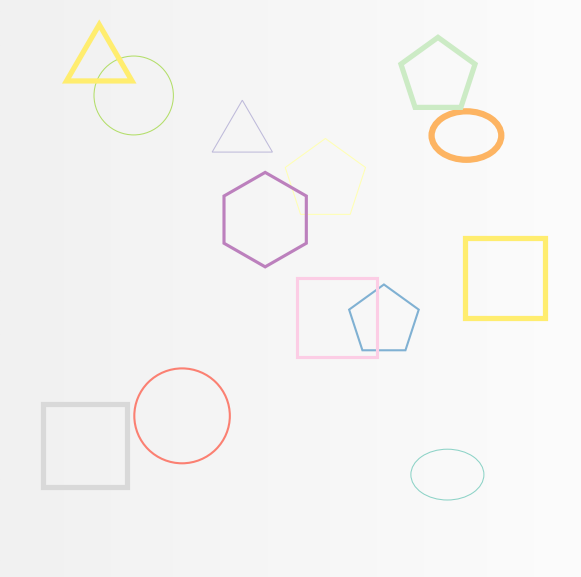[{"shape": "oval", "thickness": 0.5, "radius": 0.31, "center": [0.77, 0.177]}, {"shape": "pentagon", "thickness": 0.5, "radius": 0.36, "center": [0.56, 0.687]}, {"shape": "triangle", "thickness": 0.5, "radius": 0.3, "center": [0.417, 0.766]}, {"shape": "circle", "thickness": 1, "radius": 0.41, "center": [0.313, 0.279]}, {"shape": "pentagon", "thickness": 1, "radius": 0.31, "center": [0.661, 0.444]}, {"shape": "oval", "thickness": 3, "radius": 0.3, "center": [0.802, 0.764]}, {"shape": "circle", "thickness": 0.5, "radius": 0.34, "center": [0.23, 0.834]}, {"shape": "square", "thickness": 1.5, "radius": 0.34, "center": [0.58, 0.449]}, {"shape": "square", "thickness": 2.5, "radius": 0.36, "center": [0.146, 0.227]}, {"shape": "hexagon", "thickness": 1.5, "radius": 0.41, "center": [0.456, 0.619]}, {"shape": "pentagon", "thickness": 2.5, "radius": 0.34, "center": [0.754, 0.867]}, {"shape": "square", "thickness": 2.5, "radius": 0.35, "center": [0.869, 0.518]}, {"shape": "triangle", "thickness": 2.5, "radius": 0.33, "center": [0.171, 0.891]}]